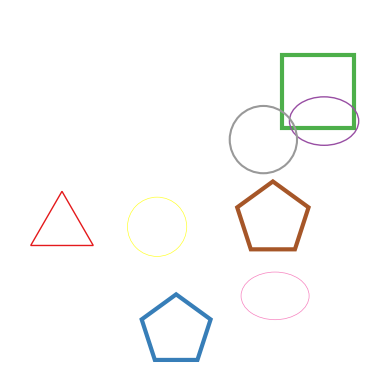[{"shape": "triangle", "thickness": 1, "radius": 0.47, "center": [0.161, 0.409]}, {"shape": "pentagon", "thickness": 3, "radius": 0.47, "center": [0.457, 0.141]}, {"shape": "square", "thickness": 3, "radius": 0.47, "center": [0.826, 0.762]}, {"shape": "oval", "thickness": 1, "radius": 0.45, "center": [0.842, 0.686]}, {"shape": "circle", "thickness": 0.5, "radius": 0.38, "center": [0.408, 0.411]}, {"shape": "pentagon", "thickness": 3, "radius": 0.49, "center": [0.709, 0.431]}, {"shape": "oval", "thickness": 0.5, "radius": 0.44, "center": [0.715, 0.231]}, {"shape": "circle", "thickness": 1.5, "radius": 0.44, "center": [0.684, 0.637]}]